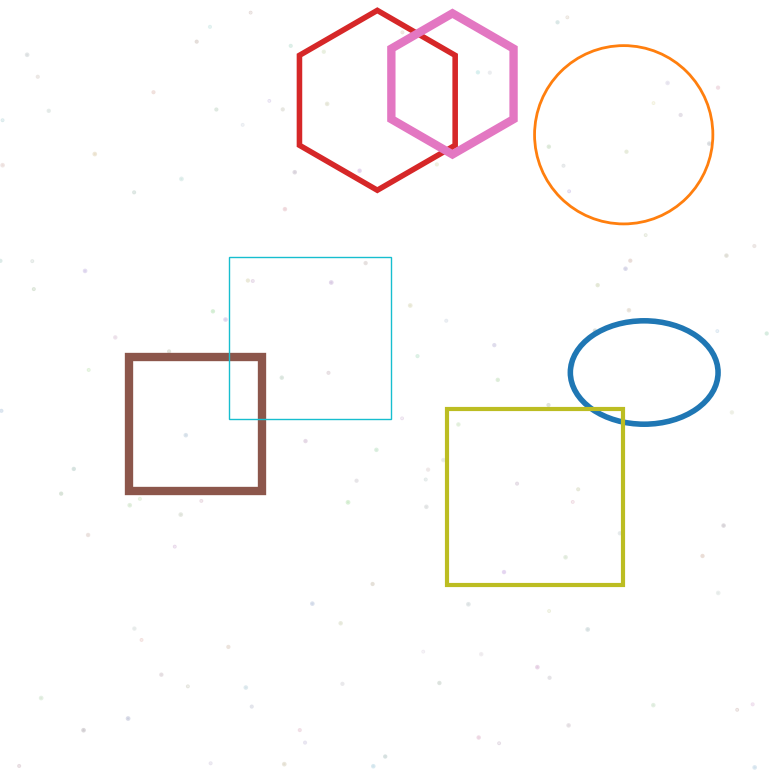[{"shape": "oval", "thickness": 2, "radius": 0.48, "center": [0.837, 0.516]}, {"shape": "circle", "thickness": 1, "radius": 0.58, "center": [0.81, 0.825]}, {"shape": "hexagon", "thickness": 2, "radius": 0.58, "center": [0.49, 0.87]}, {"shape": "square", "thickness": 3, "radius": 0.43, "center": [0.254, 0.45]}, {"shape": "hexagon", "thickness": 3, "radius": 0.46, "center": [0.588, 0.891]}, {"shape": "square", "thickness": 1.5, "radius": 0.57, "center": [0.695, 0.354]}, {"shape": "square", "thickness": 0.5, "radius": 0.52, "center": [0.403, 0.561]}]